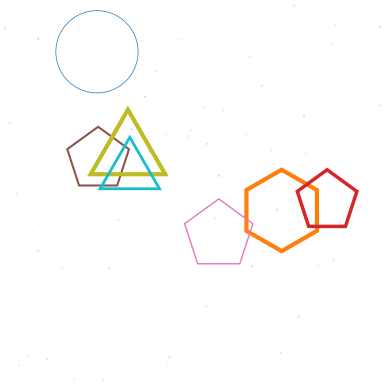[{"shape": "circle", "thickness": 0.5, "radius": 0.53, "center": [0.252, 0.865]}, {"shape": "hexagon", "thickness": 3, "radius": 0.53, "center": [0.732, 0.453]}, {"shape": "pentagon", "thickness": 2.5, "radius": 0.41, "center": [0.85, 0.478]}, {"shape": "pentagon", "thickness": 1.5, "radius": 0.42, "center": [0.255, 0.586]}, {"shape": "pentagon", "thickness": 1, "radius": 0.47, "center": [0.568, 0.39]}, {"shape": "triangle", "thickness": 3, "radius": 0.56, "center": [0.332, 0.603]}, {"shape": "triangle", "thickness": 2, "radius": 0.45, "center": [0.337, 0.554]}]